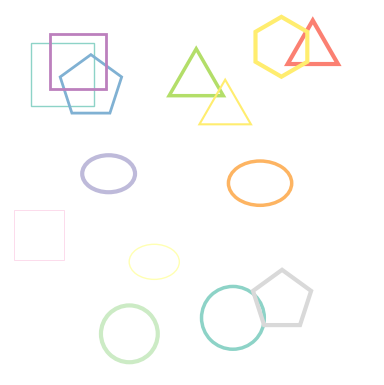[{"shape": "square", "thickness": 1, "radius": 0.41, "center": [0.163, 0.807]}, {"shape": "circle", "thickness": 2.5, "radius": 0.41, "center": [0.605, 0.174]}, {"shape": "oval", "thickness": 1, "radius": 0.33, "center": [0.401, 0.32]}, {"shape": "oval", "thickness": 3, "radius": 0.34, "center": [0.282, 0.549]}, {"shape": "triangle", "thickness": 3, "radius": 0.38, "center": [0.812, 0.871]}, {"shape": "pentagon", "thickness": 2, "radius": 0.42, "center": [0.236, 0.774]}, {"shape": "oval", "thickness": 2.5, "radius": 0.41, "center": [0.675, 0.524]}, {"shape": "triangle", "thickness": 2.5, "radius": 0.41, "center": [0.51, 0.792]}, {"shape": "square", "thickness": 0.5, "radius": 0.33, "center": [0.102, 0.39]}, {"shape": "pentagon", "thickness": 3, "radius": 0.4, "center": [0.733, 0.22]}, {"shape": "square", "thickness": 2, "radius": 0.36, "center": [0.202, 0.84]}, {"shape": "circle", "thickness": 3, "radius": 0.37, "center": [0.336, 0.133]}, {"shape": "triangle", "thickness": 1.5, "radius": 0.39, "center": [0.585, 0.716]}, {"shape": "hexagon", "thickness": 3, "radius": 0.39, "center": [0.731, 0.878]}]